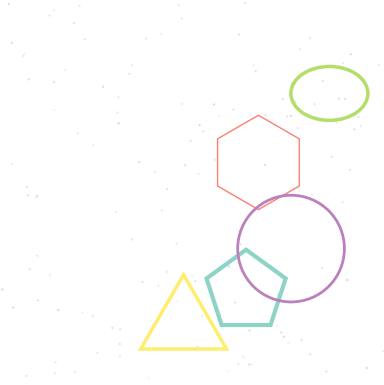[{"shape": "pentagon", "thickness": 3, "radius": 0.54, "center": [0.639, 0.243]}, {"shape": "hexagon", "thickness": 1, "radius": 0.61, "center": [0.671, 0.578]}, {"shape": "oval", "thickness": 2.5, "radius": 0.5, "center": [0.856, 0.757]}, {"shape": "circle", "thickness": 2, "radius": 0.69, "center": [0.756, 0.354]}, {"shape": "triangle", "thickness": 2.5, "radius": 0.64, "center": [0.477, 0.158]}]